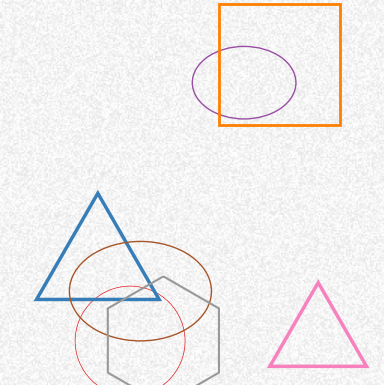[{"shape": "circle", "thickness": 0.5, "radius": 0.71, "center": [0.338, 0.114]}, {"shape": "triangle", "thickness": 2.5, "radius": 0.92, "center": [0.254, 0.314]}, {"shape": "oval", "thickness": 1, "radius": 0.67, "center": [0.634, 0.785]}, {"shape": "square", "thickness": 2, "radius": 0.79, "center": [0.726, 0.832]}, {"shape": "oval", "thickness": 1, "radius": 0.92, "center": [0.365, 0.244]}, {"shape": "triangle", "thickness": 2.5, "radius": 0.72, "center": [0.826, 0.121]}, {"shape": "hexagon", "thickness": 1.5, "radius": 0.83, "center": [0.424, 0.116]}]